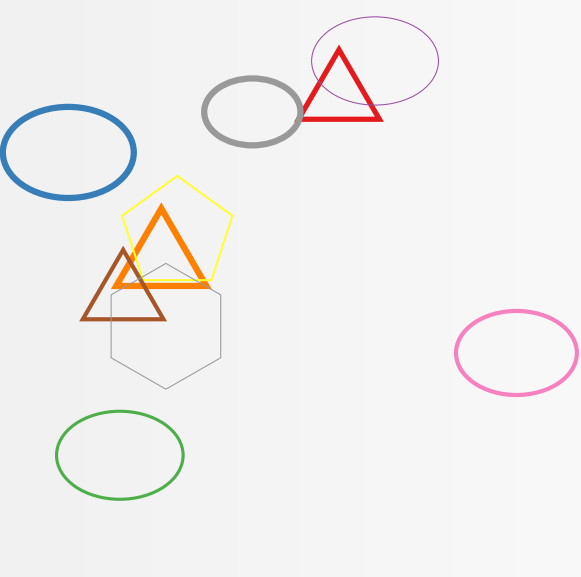[{"shape": "triangle", "thickness": 2.5, "radius": 0.4, "center": [0.583, 0.833]}, {"shape": "oval", "thickness": 3, "radius": 0.56, "center": [0.118, 0.735]}, {"shape": "oval", "thickness": 1.5, "radius": 0.54, "center": [0.206, 0.211]}, {"shape": "oval", "thickness": 0.5, "radius": 0.55, "center": [0.645, 0.894]}, {"shape": "triangle", "thickness": 3, "radius": 0.45, "center": [0.278, 0.549]}, {"shape": "pentagon", "thickness": 1, "radius": 0.5, "center": [0.305, 0.595]}, {"shape": "triangle", "thickness": 2, "radius": 0.4, "center": [0.212, 0.486]}, {"shape": "oval", "thickness": 2, "radius": 0.52, "center": [0.889, 0.388]}, {"shape": "oval", "thickness": 3, "radius": 0.41, "center": [0.434, 0.805]}, {"shape": "hexagon", "thickness": 0.5, "radius": 0.54, "center": [0.285, 0.434]}]